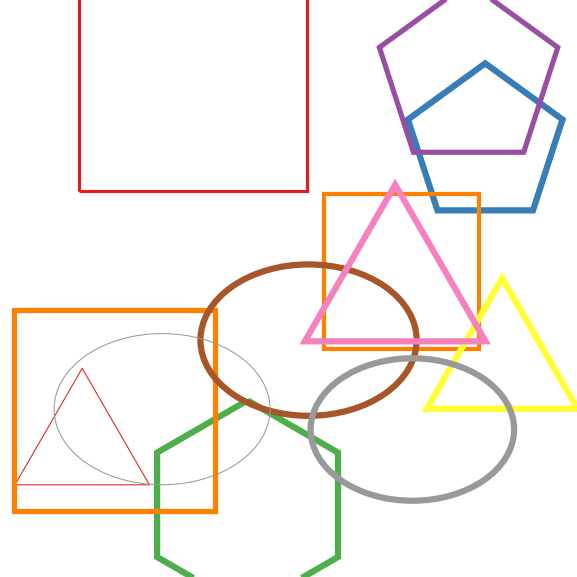[{"shape": "triangle", "thickness": 0.5, "radius": 0.67, "center": [0.142, 0.227]}, {"shape": "square", "thickness": 1.5, "radius": 0.99, "center": [0.335, 0.866]}, {"shape": "pentagon", "thickness": 3, "radius": 0.7, "center": [0.84, 0.749]}, {"shape": "hexagon", "thickness": 3, "radius": 0.9, "center": [0.429, 0.125]}, {"shape": "pentagon", "thickness": 2.5, "radius": 0.81, "center": [0.811, 0.867]}, {"shape": "square", "thickness": 2.5, "radius": 0.87, "center": [0.198, 0.289]}, {"shape": "square", "thickness": 2, "radius": 0.67, "center": [0.695, 0.528]}, {"shape": "triangle", "thickness": 3, "radius": 0.75, "center": [0.87, 0.367]}, {"shape": "oval", "thickness": 3, "radius": 0.94, "center": [0.534, 0.41]}, {"shape": "triangle", "thickness": 3, "radius": 0.9, "center": [0.684, 0.498]}, {"shape": "oval", "thickness": 3, "radius": 0.88, "center": [0.714, 0.255]}, {"shape": "oval", "thickness": 0.5, "radius": 0.93, "center": [0.281, 0.291]}]